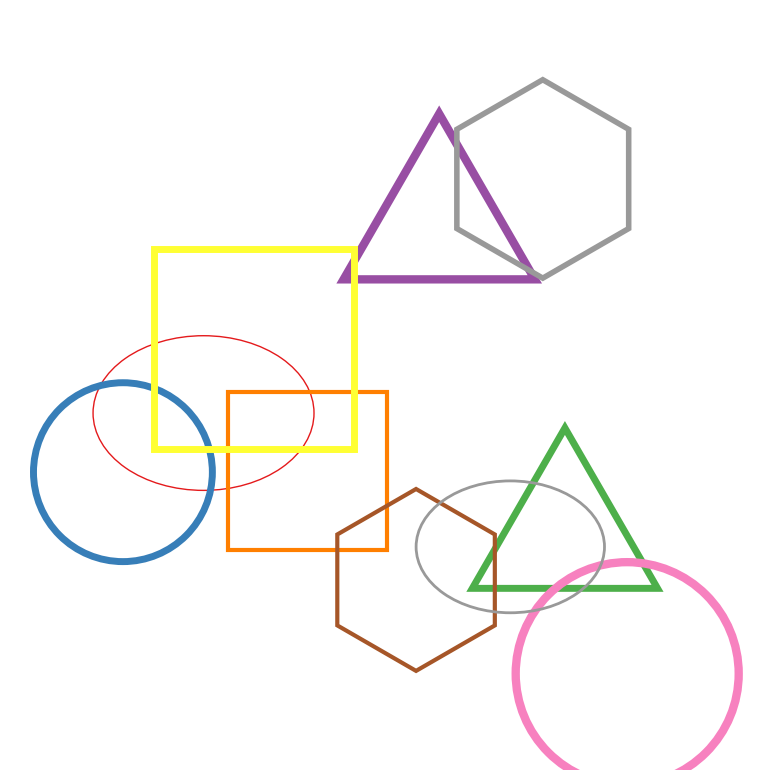[{"shape": "oval", "thickness": 0.5, "radius": 0.72, "center": [0.264, 0.464]}, {"shape": "circle", "thickness": 2.5, "radius": 0.58, "center": [0.16, 0.387]}, {"shape": "triangle", "thickness": 2.5, "radius": 0.69, "center": [0.734, 0.305]}, {"shape": "triangle", "thickness": 3, "radius": 0.72, "center": [0.57, 0.709]}, {"shape": "square", "thickness": 1.5, "radius": 0.51, "center": [0.399, 0.389]}, {"shape": "square", "thickness": 2.5, "radius": 0.65, "center": [0.33, 0.547]}, {"shape": "hexagon", "thickness": 1.5, "radius": 0.59, "center": [0.54, 0.247]}, {"shape": "circle", "thickness": 3, "radius": 0.72, "center": [0.815, 0.125]}, {"shape": "oval", "thickness": 1, "radius": 0.61, "center": [0.663, 0.29]}, {"shape": "hexagon", "thickness": 2, "radius": 0.64, "center": [0.705, 0.768]}]